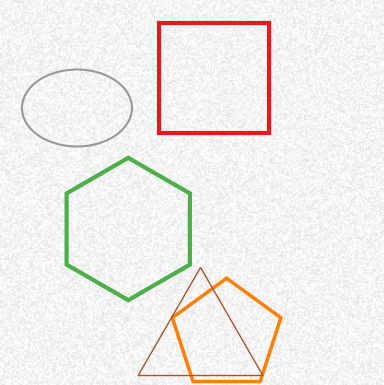[{"shape": "square", "thickness": 3, "radius": 0.71, "center": [0.556, 0.797]}, {"shape": "hexagon", "thickness": 3, "radius": 0.92, "center": [0.333, 0.405]}, {"shape": "pentagon", "thickness": 2.5, "radius": 0.74, "center": [0.589, 0.129]}, {"shape": "triangle", "thickness": 1, "radius": 0.94, "center": [0.521, 0.118]}, {"shape": "oval", "thickness": 1.5, "radius": 0.71, "center": [0.2, 0.72]}]